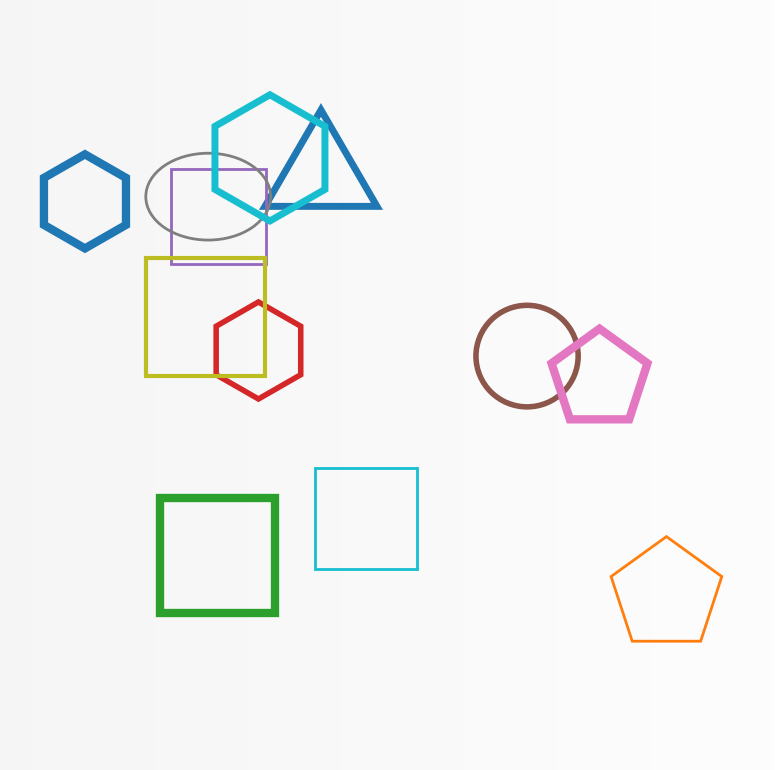[{"shape": "triangle", "thickness": 2.5, "radius": 0.42, "center": [0.414, 0.774]}, {"shape": "hexagon", "thickness": 3, "radius": 0.31, "center": [0.11, 0.738]}, {"shape": "pentagon", "thickness": 1, "radius": 0.38, "center": [0.86, 0.228]}, {"shape": "square", "thickness": 3, "radius": 0.37, "center": [0.281, 0.278]}, {"shape": "hexagon", "thickness": 2, "radius": 0.31, "center": [0.333, 0.545]}, {"shape": "square", "thickness": 1, "radius": 0.31, "center": [0.282, 0.719]}, {"shape": "circle", "thickness": 2, "radius": 0.33, "center": [0.68, 0.538]}, {"shape": "pentagon", "thickness": 3, "radius": 0.33, "center": [0.774, 0.508]}, {"shape": "oval", "thickness": 1, "radius": 0.4, "center": [0.269, 0.745]}, {"shape": "square", "thickness": 1.5, "radius": 0.38, "center": [0.265, 0.588]}, {"shape": "hexagon", "thickness": 2.5, "radius": 0.41, "center": [0.348, 0.795]}, {"shape": "square", "thickness": 1, "radius": 0.33, "center": [0.472, 0.327]}]